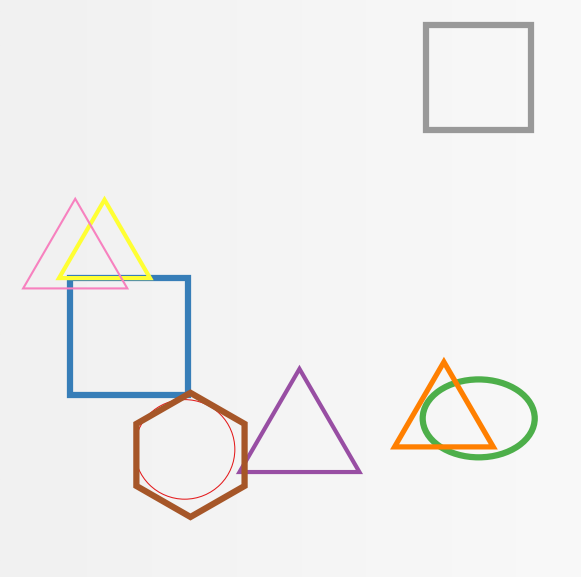[{"shape": "circle", "thickness": 0.5, "radius": 0.43, "center": [0.318, 0.221]}, {"shape": "square", "thickness": 3, "radius": 0.51, "center": [0.222, 0.416]}, {"shape": "oval", "thickness": 3, "radius": 0.48, "center": [0.824, 0.275]}, {"shape": "triangle", "thickness": 2, "radius": 0.6, "center": [0.515, 0.241]}, {"shape": "triangle", "thickness": 2.5, "radius": 0.49, "center": [0.764, 0.274]}, {"shape": "triangle", "thickness": 2, "radius": 0.45, "center": [0.18, 0.563]}, {"shape": "hexagon", "thickness": 3, "radius": 0.54, "center": [0.328, 0.211]}, {"shape": "triangle", "thickness": 1, "radius": 0.52, "center": [0.129, 0.551]}, {"shape": "square", "thickness": 3, "radius": 0.45, "center": [0.823, 0.865]}]